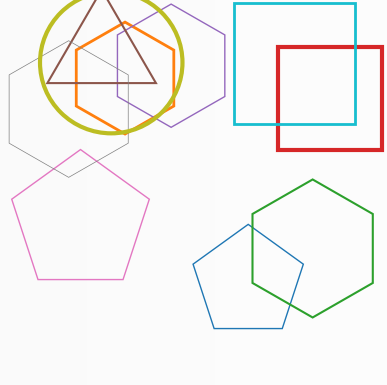[{"shape": "pentagon", "thickness": 1, "radius": 0.75, "center": [0.641, 0.268]}, {"shape": "hexagon", "thickness": 2, "radius": 0.73, "center": [0.323, 0.797]}, {"shape": "hexagon", "thickness": 1.5, "radius": 0.9, "center": [0.807, 0.355]}, {"shape": "square", "thickness": 3, "radius": 0.67, "center": [0.851, 0.744]}, {"shape": "hexagon", "thickness": 1, "radius": 0.8, "center": [0.442, 0.829]}, {"shape": "triangle", "thickness": 1.5, "radius": 0.81, "center": [0.262, 0.865]}, {"shape": "pentagon", "thickness": 1, "radius": 0.93, "center": [0.208, 0.425]}, {"shape": "hexagon", "thickness": 0.5, "radius": 0.89, "center": [0.177, 0.717]}, {"shape": "circle", "thickness": 3, "radius": 0.92, "center": [0.287, 0.837]}, {"shape": "square", "thickness": 2, "radius": 0.78, "center": [0.759, 0.835]}]